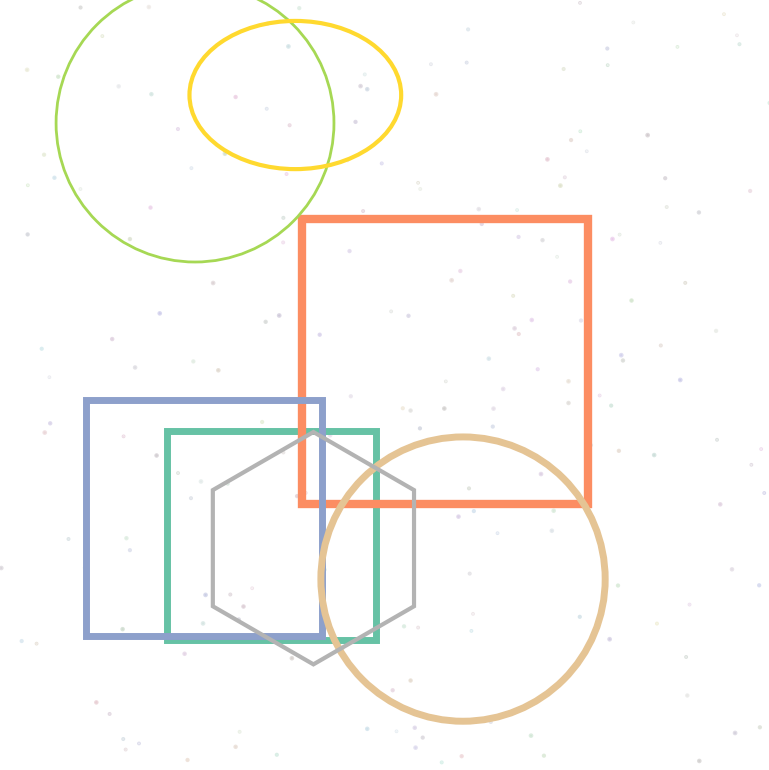[{"shape": "square", "thickness": 2.5, "radius": 0.68, "center": [0.353, 0.304]}, {"shape": "square", "thickness": 3, "radius": 0.93, "center": [0.578, 0.53]}, {"shape": "square", "thickness": 2.5, "radius": 0.77, "center": [0.265, 0.327]}, {"shape": "circle", "thickness": 1, "radius": 0.9, "center": [0.253, 0.84]}, {"shape": "oval", "thickness": 1.5, "radius": 0.69, "center": [0.384, 0.877]}, {"shape": "circle", "thickness": 2.5, "radius": 0.92, "center": [0.601, 0.248]}, {"shape": "hexagon", "thickness": 1.5, "radius": 0.75, "center": [0.407, 0.288]}]